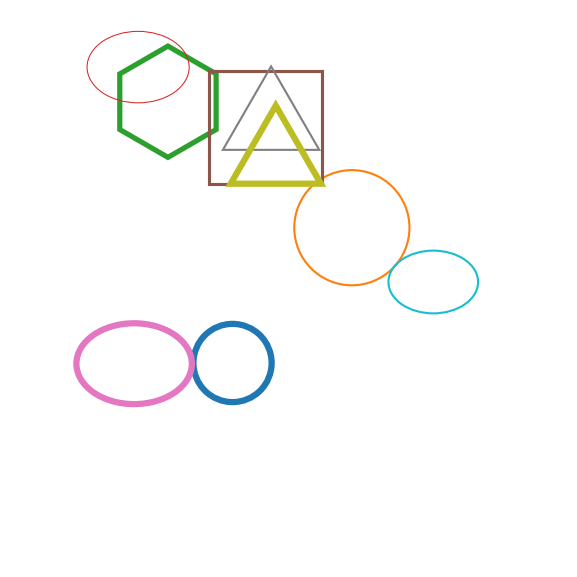[{"shape": "circle", "thickness": 3, "radius": 0.34, "center": [0.403, 0.371]}, {"shape": "circle", "thickness": 1, "radius": 0.5, "center": [0.609, 0.605]}, {"shape": "hexagon", "thickness": 2.5, "radius": 0.48, "center": [0.291, 0.823]}, {"shape": "oval", "thickness": 0.5, "radius": 0.44, "center": [0.239, 0.883]}, {"shape": "square", "thickness": 1.5, "radius": 0.49, "center": [0.46, 0.778]}, {"shape": "oval", "thickness": 3, "radius": 0.5, "center": [0.232, 0.369]}, {"shape": "triangle", "thickness": 1, "radius": 0.48, "center": [0.469, 0.788]}, {"shape": "triangle", "thickness": 3, "radius": 0.45, "center": [0.478, 0.726]}, {"shape": "oval", "thickness": 1, "radius": 0.39, "center": [0.75, 0.511]}]